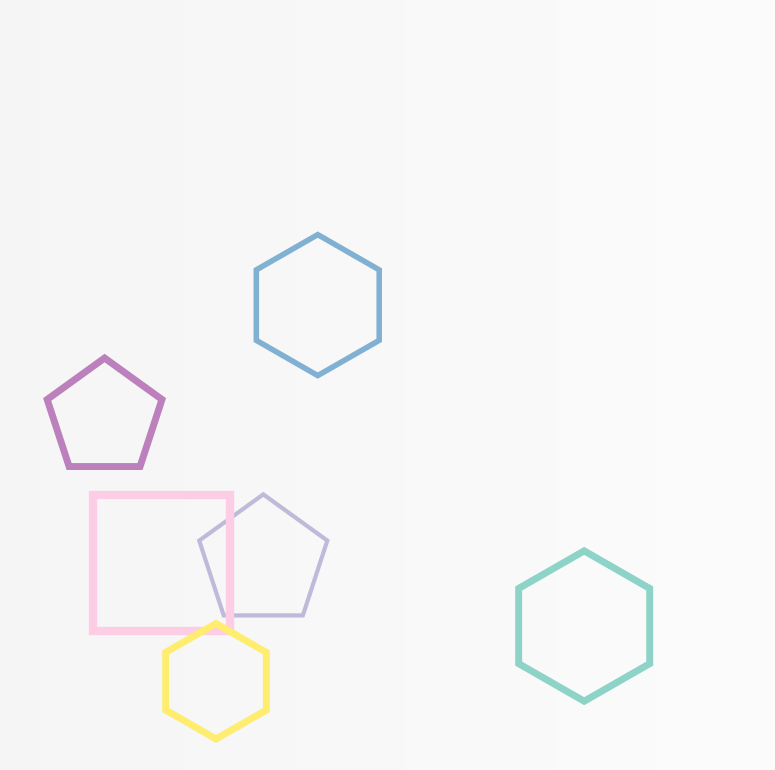[{"shape": "hexagon", "thickness": 2.5, "radius": 0.49, "center": [0.754, 0.187]}, {"shape": "pentagon", "thickness": 1.5, "radius": 0.43, "center": [0.34, 0.271]}, {"shape": "hexagon", "thickness": 2, "radius": 0.46, "center": [0.41, 0.604]}, {"shape": "square", "thickness": 3, "radius": 0.44, "center": [0.208, 0.269]}, {"shape": "pentagon", "thickness": 2.5, "radius": 0.39, "center": [0.135, 0.457]}, {"shape": "hexagon", "thickness": 2.5, "radius": 0.37, "center": [0.279, 0.115]}]